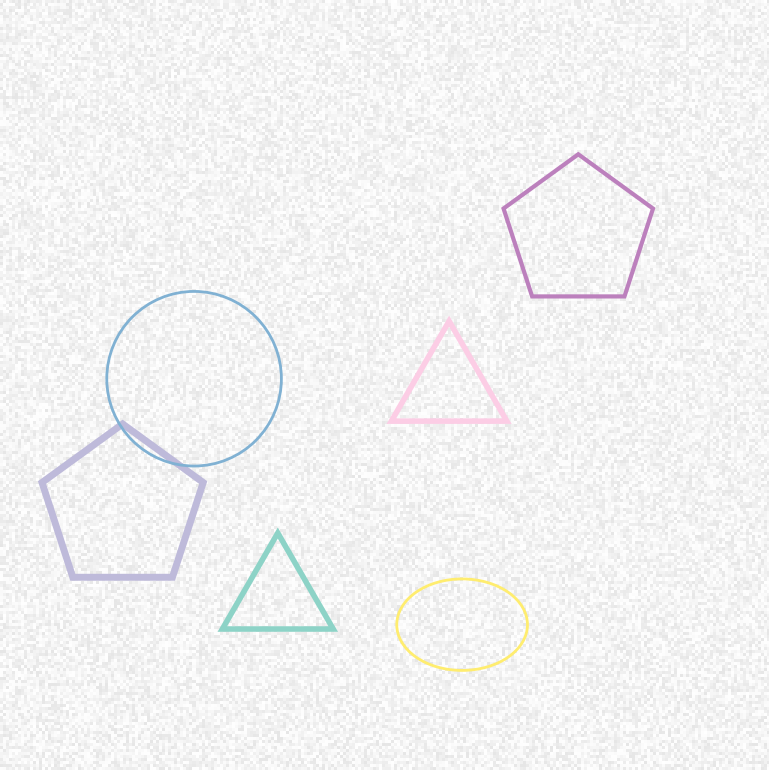[{"shape": "triangle", "thickness": 2, "radius": 0.42, "center": [0.361, 0.225]}, {"shape": "pentagon", "thickness": 2.5, "radius": 0.55, "center": [0.159, 0.339]}, {"shape": "circle", "thickness": 1, "radius": 0.57, "center": [0.252, 0.508]}, {"shape": "triangle", "thickness": 2, "radius": 0.43, "center": [0.583, 0.496]}, {"shape": "pentagon", "thickness": 1.5, "radius": 0.51, "center": [0.751, 0.698]}, {"shape": "oval", "thickness": 1, "radius": 0.42, "center": [0.6, 0.189]}]